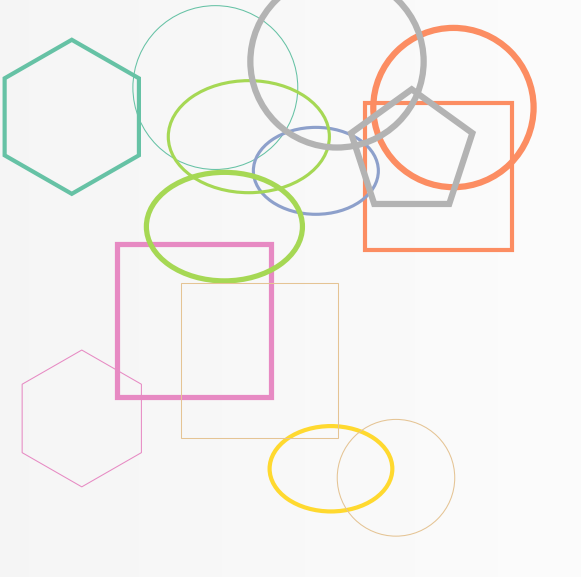[{"shape": "hexagon", "thickness": 2, "radius": 0.67, "center": [0.123, 0.797]}, {"shape": "circle", "thickness": 0.5, "radius": 0.71, "center": [0.37, 0.848]}, {"shape": "square", "thickness": 2, "radius": 0.63, "center": [0.755, 0.694]}, {"shape": "circle", "thickness": 3, "radius": 0.69, "center": [0.78, 0.813]}, {"shape": "oval", "thickness": 1.5, "radius": 0.54, "center": [0.543, 0.703]}, {"shape": "hexagon", "thickness": 0.5, "radius": 0.59, "center": [0.141, 0.275]}, {"shape": "square", "thickness": 2.5, "radius": 0.66, "center": [0.333, 0.444]}, {"shape": "oval", "thickness": 2.5, "radius": 0.67, "center": [0.386, 0.607]}, {"shape": "oval", "thickness": 1.5, "radius": 0.69, "center": [0.428, 0.762]}, {"shape": "oval", "thickness": 2, "radius": 0.53, "center": [0.569, 0.187]}, {"shape": "circle", "thickness": 0.5, "radius": 0.51, "center": [0.681, 0.172]}, {"shape": "square", "thickness": 0.5, "radius": 0.67, "center": [0.447, 0.375]}, {"shape": "pentagon", "thickness": 3, "radius": 0.55, "center": [0.708, 0.735]}, {"shape": "circle", "thickness": 3, "radius": 0.75, "center": [0.58, 0.893]}]